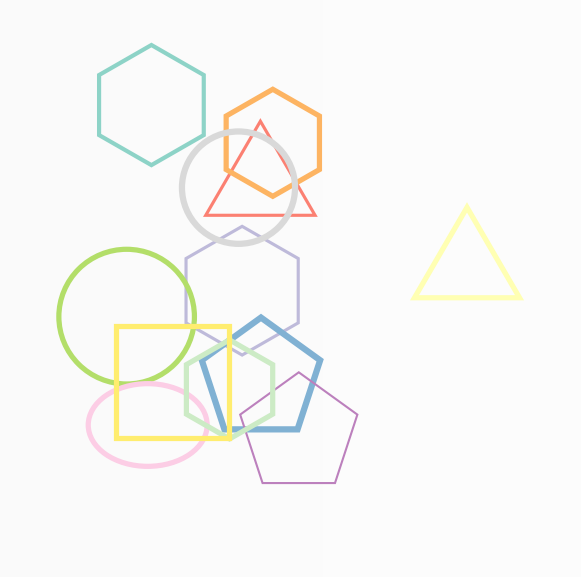[{"shape": "hexagon", "thickness": 2, "radius": 0.52, "center": [0.261, 0.817]}, {"shape": "triangle", "thickness": 2.5, "radius": 0.52, "center": [0.803, 0.536]}, {"shape": "hexagon", "thickness": 1.5, "radius": 0.56, "center": [0.417, 0.496]}, {"shape": "triangle", "thickness": 1.5, "radius": 0.54, "center": [0.448, 0.681]}, {"shape": "pentagon", "thickness": 3, "radius": 0.54, "center": [0.449, 0.342]}, {"shape": "hexagon", "thickness": 2.5, "radius": 0.46, "center": [0.469, 0.752]}, {"shape": "circle", "thickness": 2.5, "radius": 0.58, "center": [0.218, 0.451]}, {"shape": "oval", "thickness": 2.5, "radius": 0.51, "center": [0.254, 0.263]}, {"shape": "circle", "thickness": 3, "radius": 0.49, "center": [0.41, 0.674]}, {"shape": "pentagon", "thickness": 1, "radius": 0.53, "center": [0.514, 0.248]}, {"shape": "hexagon", "thickness": 2.5, "radius": 0.43, "center": [0.395, 0.325]}, {"shape": "square", "thickness": 2.5, "radius": 0.49, "center": [0.297, 0.337]}]